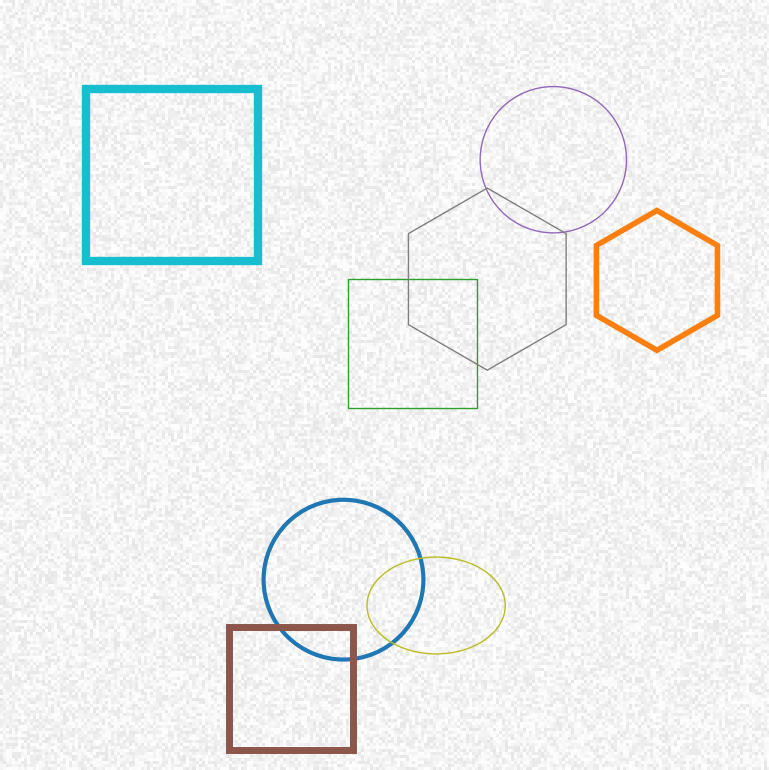[{"shape": "circle", "thickness": 1.5, "radius": 0.52, "center": [0.446, 0.247]}, {"shape": "hexagon", "thickness": 2, "radius": 0.45, "center": [0.853, 0.636]}, {"shape": "square", "thickness": 0.5, "radius": 0.42, "center": [0.536, 0.554]}, {"shape": "circle", "thickness": 0.5, "radius": 0.48, "center": [0.719, 0.793]}, {"shape": "square", "thickness": 2.5, "radius": 0.4, "center": [0.378, 0.106]}, {"shape": "hexagon", "thickness": 0.5, "radius": 0.59, "center": [0.633, 0.637]}, {"shape": "oval", "thickness": 0.5, "radius": 0.45, "center": [0.566, 0.214]}, {"shape": "square", "thickness": 3, "radius": 0.56, "center": [0.224, 0.773]}]